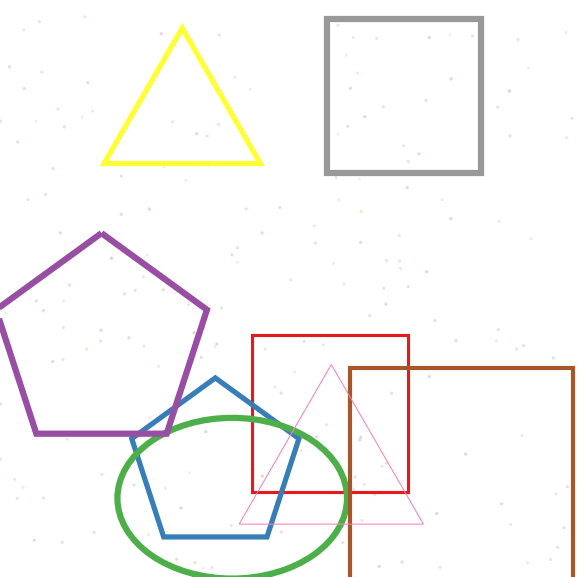[{"shape": "square", "thickness": 1.5, "radius": 0.68, "center": [0.571, 0.283]}, {"shape": "pentagon", "thickness": 2.5, "radius": 0.76, "center": [0.373, 0.193]}, {"shape": "oval", "thickness": 3, "radius": 0.99, "center": [0.402, 0.136]}, {"shape": "pentagon", "thickness": 3, "radius": 0.96, "center": [0.176, 0.403]}, {"shape": "triangle", "thickness": 2.5, "radius": 0.78, "center": [0.315, 0.794]}, {"shape": "square", "thickness": 2, "radius": 0.97, "center": [0.799, 0.169]}, {"shape": "triangle", "thickness": 0.5, "radius": 0.92, "center": [0.574, 0.184]}, {"shape": "square", "thickness": 3, "radius": 0.67, "center": [0.699, 0.833]}]